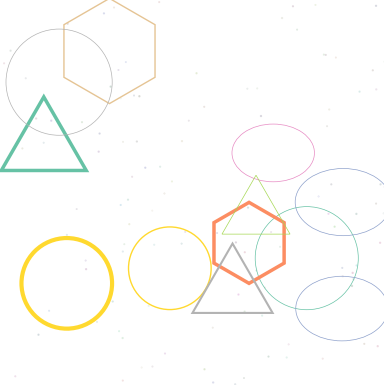[{"shape": "triangle", "thickness": 2.5, "radius": 0.64, "center": [0.114, 0.621]}, {"shape": "circle", "thickness": 0.5, "radius": 0.67, "center": [0.797, 0.329]}, {"shape": "hexagon", "thickness": 2.5, "radius": 0.53, "center": [0.647, 0.369]}, {"shape": "oval", "thickness": 0.5, "radius": 0.6, "center": [0.888, 0.199]}, {"shape": "oval", "thickness": 0.5, "radius": 0.62, "center": [0.891, 0.475]}, {"shape": "oval", "thickness": 0.5, "radius": 0.54, "center": [0.71, 0.603]}, {"shape": "triangle", "thickness": 0.5, "radius": 0.51, "center": [0.665, 0.443]}, {"shape": "circle", "thickness": 1, "radius": 0.54, "center": [0.441, 0.303]}, {"shape": "circle", "thickness": 3, "radius": 0.59, "center": [0.173, 0.264]}, {"shape": "hexagon", "thickness": 1, "radius": 0.68, "center": [0.284, 0.868]}, {"shape": "triangle", "thickness": 1.5, "radius": 0.6, "center": [0.604, 0.247]}, {"shape": "circle", "thickness": 0.5, "radius": 0.69, "center": [0.153, 0.787]}]